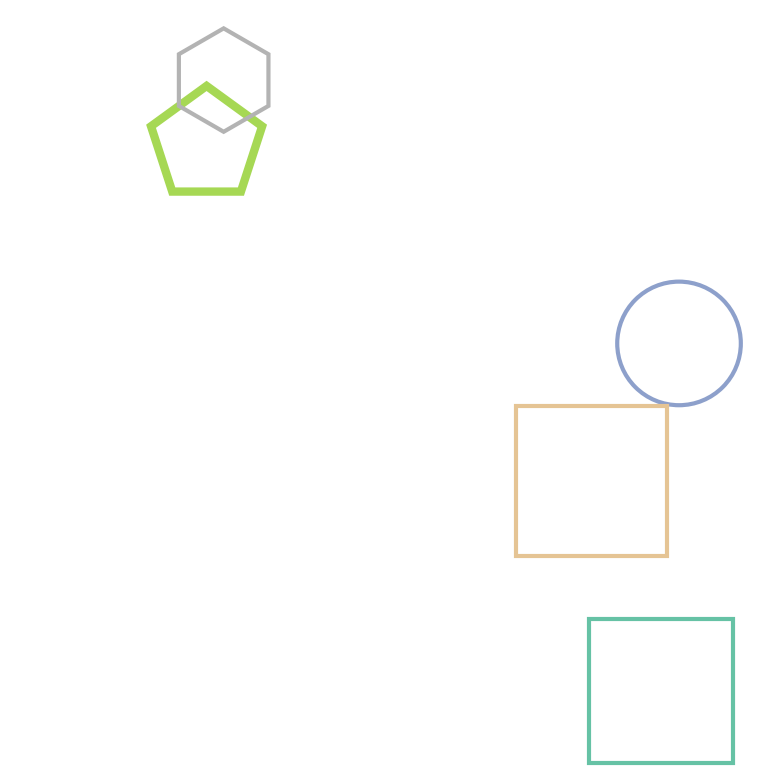[{"shape": "square", "thickness": 1.5, "radius": 0.47, "center": [0.858, 0.102]}, {"shape": "circle", "thickness": 1.5, "radius": 0.4, "center": [0.882, 0.554]}, {"shape": "pentagon", "thickness": 3, "radius": 0.38, "center": [0.268, 0.813]}, {"shape": "square", "thickness": 1.5, "radius": 0.49, "center": [0.768, 0.375]}, {"shape": "hexagon", "thickness": 1.5, "radius": 0.34, "center": [0.29, 0.896]}]